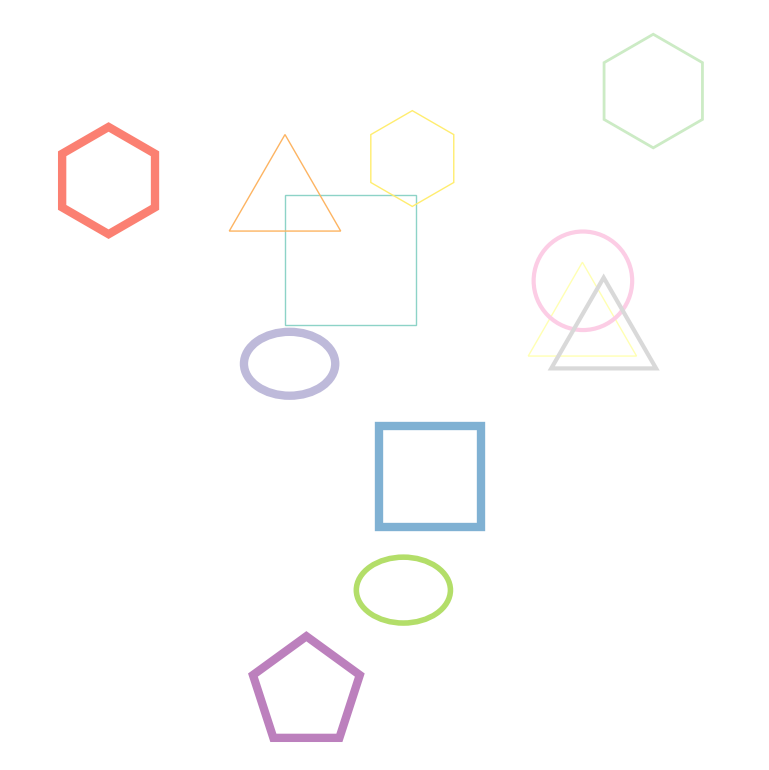[{"shape": "square", "thickness": 0.5, "radius": 0.42, "center": [0.455, 0.662]}, {"shape": "triangle", "thickness": 0.5, "radius": 0.41, "center": [0.756, 0.578]}, {"shape": "oval", "thickness": 3, "radius": 0.3, "center": [0.376, 0.528]}, {"shape": "hexagon", "thickness": 3, "radius": 0.35, "center": [0.141, 0.765]}, {"shape": "square", "thickness": 3, "radius": 0.33, "center": [0.559, 0.381]}, {"shape": "triangle", "thickness": 0.5, "radius": 0.42, "center": [0.37, 0.742]}, {"shape": "oval", "thickness": 2, "radius": 0.31, "center": [0.524, 0.234]}, {"shape": "circle", "thickness": 1.5, "radius": 0.32, "center": [0.757, 0.635]}, {"shape": "triangle", "thickness": 1.5, "radius": 0.39, "center": [0.784, 0.561]}, {"shape": "pentagon", "thickness": 3, "radius": 0.36, "center": [0.398, 0.101]}, {"shape": "hexagon", "thickness": 1, "radius": 0.37, "center": [0.848, 0.882]}, {"shape": "hexagon", "thickness": 0.5, "radius": 0.31, "center": [0.535, 0.794]}]